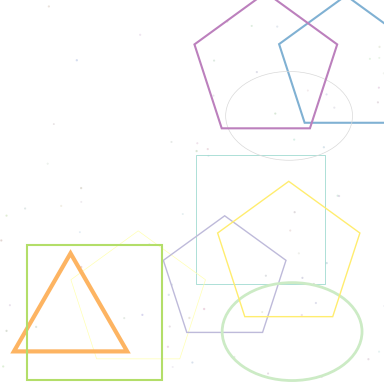[{"shape": "square", "thickness": 0.5, "radius": 0.84, "center": [0.676, 0.43]}, {"shape": "pentagon", "thickness": 0.5, "radius": 0.92, "center": [0.359, 0.217]}, {"shape": "pentagon", "thickness": 1, "radius": 0.84, "center": [0.584, 0.272]}, {"shape": "pentagon", "thickness": 1.5, "radius": 0.91, "center": [0.899, 0.829]}, {"shape": "triangle", "thickness": 3, "radius": 0.85, "center": [0.183, 0.172]}, {"shape": "square", "thickness": 1.5, "radius": 0.87, "center": [0.245, 0.188]}, {"shape": "oval", "thickness": 0.5, "radius": 0.82, "center": [0.751, 0.699]}, {"shape": "pentagon", "thickness": 1.5, "radius": 0.97, "center": [0.69, 0.824]}, {"shape": "oval", "thickness": 2, "radius": 0.91, "center": [0.759, 0.139]}, {"shape": "pentagon", "thickness": 1, "radius": 0.97, "center": [0.75, 0.335]}]